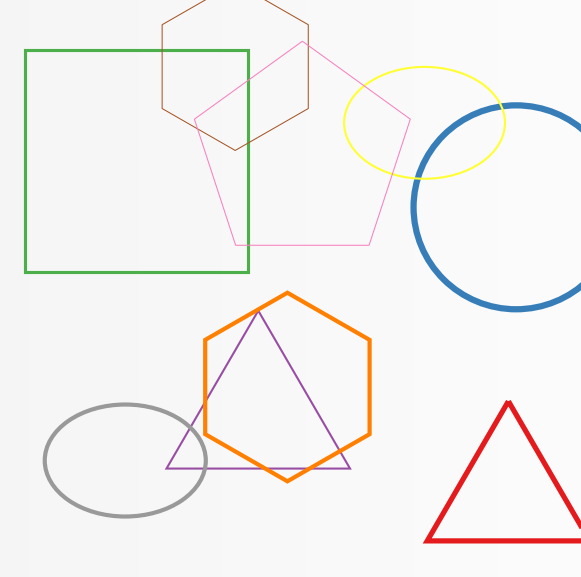[{"shape": "triangle", "thickness": 2.5, "radius": 0.81, "center": [0.875, 0.143]}, {"shape": "circle", "thickness": 3, "radius": 0.88, "center": [0.888, 0.64]}, {"shape": "square", "thickness": 1.5, "radius": 0.96, "center": [0.234, 0.721]}, {"shape": "triangle", "thickness": 1, "radius": 0.91, "center": [0.444, 0.279]}, {"shape": "hexagon", "thickness": 2, "radius": 0.82, "center": [0.494, 0.329]}, {"shape": "oval", "thickness": 1, "radius": 0.69, "center": [0.73, 0.786]}, {"shape": "hexagon", "thickness": 0.5, "radius": 0.73, "center": [0.405, 0.884]}, {"shape": "pentagon", "thickness": 0.5, "radius": 0.98, "center": [0.52, 0.732]}, {"shape": "oval", "thickness": 2, "radius": 0.69, "center": [0.216, 0.202]}]